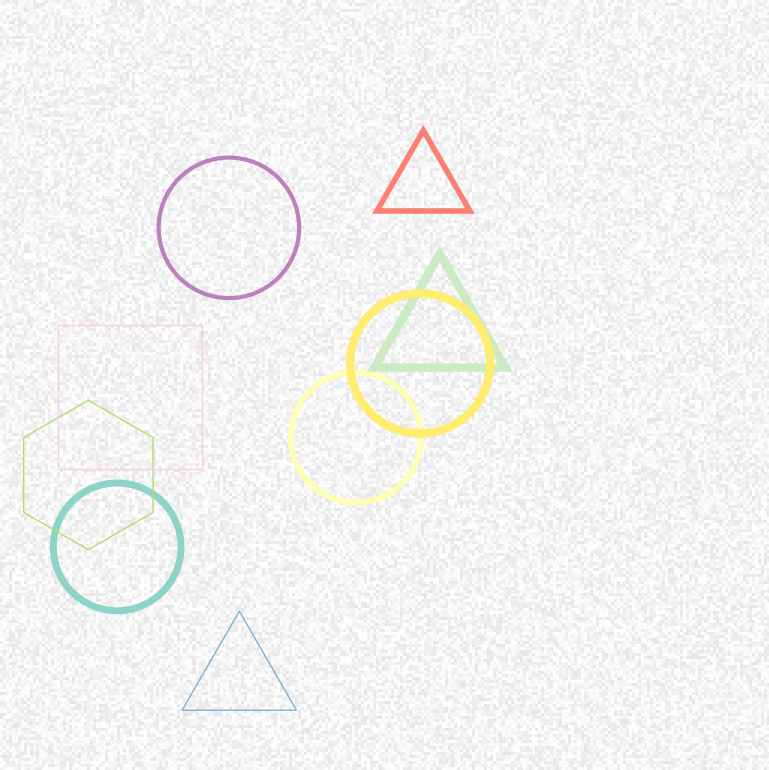[{"shape": "circle", "thickness": 2.5, "radius": 0.41, "center": [0.152, 0.29]}, {"shape": "circle", "thickness": 2, "radius": 0.42, "center": [0.462, 0.432]}, {"shape": "triangle", "thickness": 2, "radius": 0.35, "center": [0.55, 0.761]}, {"shape": "triangle", "thickness": 0.5, "radius": 0.43, "center": [0.311, 0.121]}, {"shape": "hexagon", "thickness": 0.5, "radius": 0.49, "center": [0.115, 0.383]}, {"shape": "square", "thickness": 0.5, "radius": 0.47, "center": [0.168, 0.485]}, {"shape": "circle", "thickness": 1.5, "radius": 0.46, "center": [0.297, 0.704]}, {"shape": "triangle", "thickness": 3, "radius": 0.49, "center": [0.571, 0.572]}, {"shape": "circle", "thickness": 3, "radius": 0.45, "center": [0.546, 0.528]}]